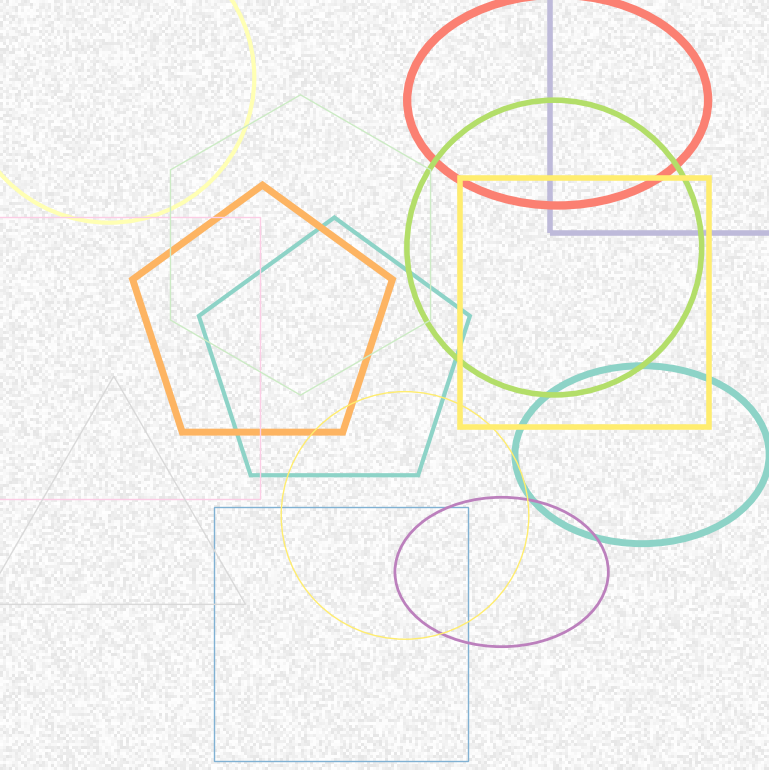[{"shape": "pentagon", "thickness": 1.5, "radius": 0.93, "center": [0.434, 0.532]}, {"shape": "oval", "thickness": 2.5, "radius": 0.83, "center": [0.834, 0.409]}, {"shape": "circle", "thickness": 1.5, "radius": 0.94, "center": [0.142, 0.899]}, {"shape": "square", "thickness": 2, "radius": 0.76, "center": [0.867, 0.849]}, {"shape": "oval", "thickness": 3, "radius": 0.98, "center": [0.724, 0.87]}, {"shape": "square", "thickness": 0.5, "radius": 0.82, "center": [0.443, 0.176]}, {"shape": "pentagon", "thickness": 2.5, "radius": 0.89, "center": [0.341, 0.582]}, {"shape": "circle", "thickness": 2, "radius": 0.96, "center": [0.72, 0.678]}, {"shape": "square", "thickness": 0.5, "radius": 0.92, "center": [0.155, 0.535]}, {"shape": "triangle", "thickness": 0.5, "radius": 0.99, "center": [0.148, 0.314]}, {"shape": "oval", "thickness": 1, "radius": 0.69, "center": [0.651, 0.257]}, {"shape": "hexagon", "thickness": 0.5, "radius": 0.98, "center": [0.39, 0.682]}, {"shape": "circle", "thickness": 0.5, "radius": 0.8, "center": [0.526, 0.331]}, {"shape": "square", "thickness": 2, "radius": 0.81, "center": [0.759, 0.607]}]